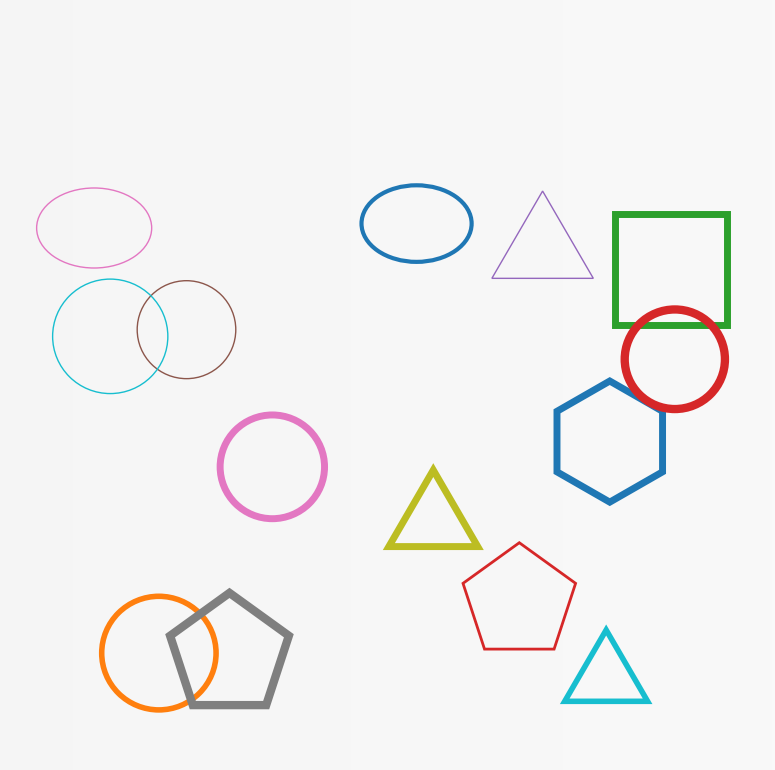[{"shape": "oval", "thickness": 1.5, "radius": 0.36, "center": [0.538, 0.71]}, {"shape": "hexagon", "thickness": 2.5, "radius": 0.39, "center": [0.787, 0.427]}, {"shape": "circle", "thickness": 2, "radius": 0.37, "center": [0.205, 0.152]}, {"shape": "square", "thickness": 2.5, "radius": 0.36, "center": [0.865, 0.65]}, {"shape": "circle", "thickness": 3, "radius": 0.32, "center": [0.871, 0.533]}, {"shape": "pentagon", "thickness": 1, "radius": 0.38, "center": [0.67, 0.219]}, {"shape": "triangle", "thickness": 0.5, "radius": 0.38, "center": [0.7, 0.676]}, {"shape": "circle", "thickness": 0.5, "radius": 0.32, "center": [0.241, 0.572]}, {"shape": "circle", "thickness": 2.5, "radius": 0.34, "center": [0.351, 0.394]}, {"shape": "oval", "thickness": 0.5, "radius": 0.37, "center": [0.121, 0.704]}, {"shape": "pentagon", "thickness": 3, "radius": 0.4, "center": [0.296, 0.149]}, {"shape": "triangle", "thickness": 2.5, "radius": 0.33, "center": [0.559, 0.323]}, {"shape": "triangle", "thickness": 2, "radius": 0.31, "center": [0.782, 0.12]}, {"shape": "circle", "thickness": 0.5, "radius": 0.37, "center": [0.142, 0.563]}]